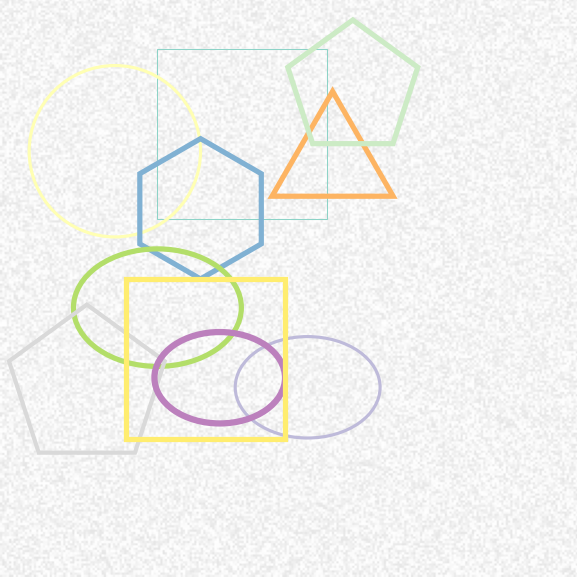[{"shape": "square", "thickness": 0.5, "radius": 0.73, "center": [0.419, 0.767]}, {"shape": "circle", "thickness": 1.5, "radius": 0.74, "center": [0.199, 0.737]}, {"shape": "oval", "thickness": 1.5, "radius": 0.63, "center": [0.533, 0.328]}, {"shape": "hexagon", "thickness": 2.5, "radius": 0.61, "center": [0.347, 0.638]}, {"shape": "triangle", "thickness": 2.5, "radius": 0.61, "center": [0.576, 0.72]}, {"shape": "oval", "thickness": 2.5, "radius": 0.73, "center": [0.273, 0.466]}, {"shape": "pentagon", "thickness": 2, "radius": 0.71, "center": [0.15, 0.33]}, {"shape": "oval", "thickness": 3, "radius": 0.57, "center": [0.38, 0.345]}, {"shape": "pentagon", "thickness": 2.5, "radius": 0.59, "center": [0.611, 0.846]}, {"shape": "square", "thickness": 2.5, "radius": 0.69, "center": [0.356, 0.377]}]